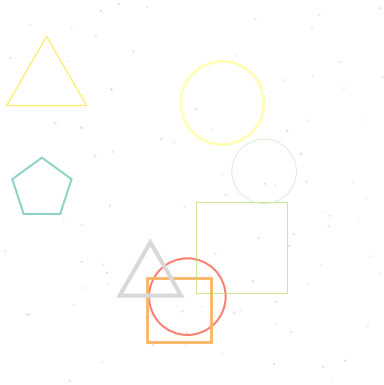[{"shape": "pentagon", "thickness": 1.5, "radius": 0.4, "center": [0.109, 0.51]}, {"shape": "circle", "thickness": 2, "radius": 0.54, "center": [0.578, 0.732]}, {"shape": "circle", "thickness": 1.5, "radius": 0.5, "center": [0.487, 0.229]}, {"shape": "square", "thickness": 2, "radius": 0.42, "center": [0.465, 0.196]}, {"shape": "square", "thickness": 0.5, "radius": 0.59, "center": [0.627, 0.357]}, {"shape": "triangle", "thickness": 3, "radius": 0.46, "center": [0.391, 0.278]}, {"shape": "circle", "thickness": 0.5, "radius": 0.42, "center": [0.686, 0.555]}, {"shape": "triangle", "thickness": 1, "radius": 0.6, "center": [0.121, 0.786]}]